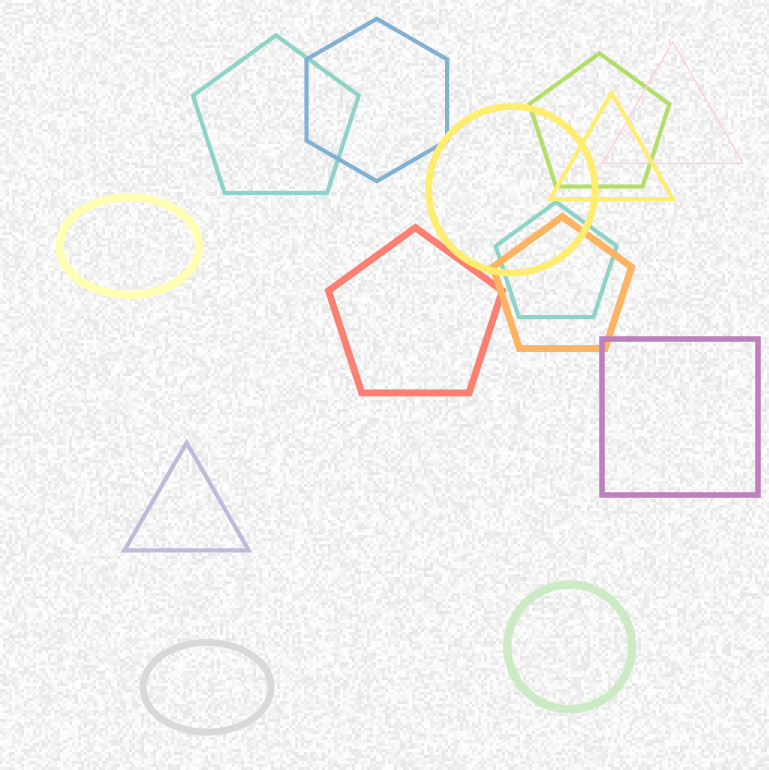[{"shape": "pentagon", "thickness": 1.5, "radius": 0.41, "center": [0.722, 0.655]}, {"shape": "pentagon", "thickness": 1.5, "radius": 0.57, "center": [0.358, 0.841]}, {"shape": "oval", "thickness": 3, "radius": 0.45, "center": [0.168, 0.681]}, {"shape": "triangle", "thickness": 1.5, "radius": 0.47, "center": [0.242, 0.332]}, {"shape": "pentagon", "thickness": 2.5, "radius": 0.59, "center": [0.539, 0.586]}, {"shape": "hexagon", "thickness": 1.5, "radius": 0.53, "center": [0.489, 0.87]}, {"shape": "pentagon", "thickness": 2.5, "radius": 0.47, "center": [0.73, 0.624]}, {"shape": "pentagon", "thickness": 1.5, "radius": 0.48, "center": [0.778, 0.835]}, {"shape": "triangle", "thickness": 0.5, "radius": 0.53, "center": [0.874, 0.84]}, {"shape": "oval", "thickness": 2.5, "radius": 0.42, "center": [0.269, 0.107]}, {"shape": "square", "thickness": 2, "radius": 0.51, "center": [0.883, 0.458]}, {"shape": "circle", "thickness": 3, "radius": 0.41, "center": [0.74, 0.16]}, {"shape": "triangle", "thickness": 1.5, "radius": 0.46, "center": [0.794, 0.787]}, {"shape": "circle", "thickness": 2.5, "radius": 0.54, "center": [0.665, 0.754]}]